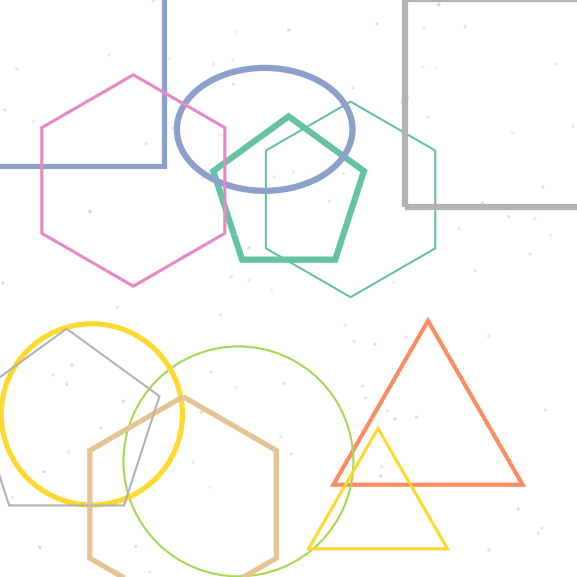[{"shape": "pentagon", "thickness": 3, "radius": 0.69, "center": [0.5, 0.66]}, {"shape": "hexagon", "thickness": 1, "radius": 0.85, "center": [0.607, 0.654]}, {"shape": "triangle", "thickness": 2, "radius": 0.95, "center": [0.741, 0.254]}, {"shape": "oval", "thickness": 3, "radius": 0.76, "center": [0.458, 0.775]}, {"shape": "square", "thickness": 2.5, "radius": 0.8, "center": [0.124, 0.871]}, {"shape": "hexagon", "thickness": 1.5, "radius": 0.92, "center": [0.231, 0.687]}, {"shape": "circle", "thickness": 1, "radius": 1.0, "center": [0.413, 0.2]}, {"shape": "circle", "thickness": 2.5, "radius": 0.78, "center": [0.159, 0.282]}, {"shape": "triangle", "thickness": 1.5, "radius": 0.69, "center": [0.655, 0.118]}, {"shape": "hexagon", "thickness": 2.5, "radius": 0.93, "center": [0.317, 0.126]}, {"shape": "pentagon", "thickness": 1, "radius": 0.85, "center": [0.115, 0.261]}, {"shape": "square", "thickness": 3, "radius": 0.9, "center": [0.881, 0.821]}]